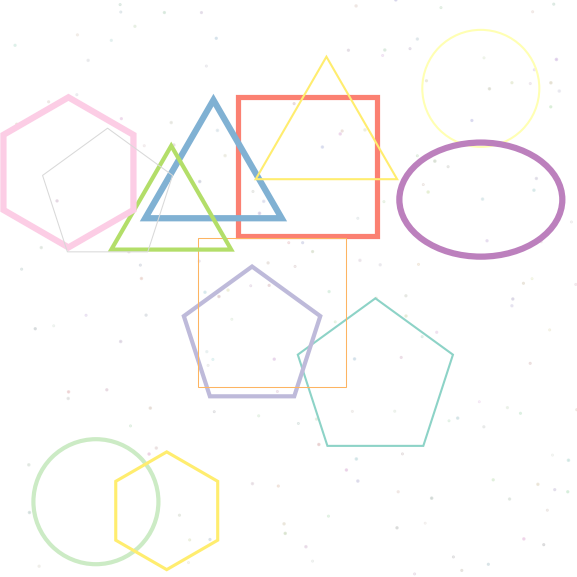[{"shape": "pentagon", "thickness": 1, "radius": 0.71, "center": [0.65, 0.341]}, {"shape": "circle", "thickness": 1, "radius": 0.51, "center": [0.833, 0.846]}, {"shape": "pentagon", "thickness": 2, "radius": 0.62, "center": [0.436, 0.413]}, {"shape": "square", "thickness": 2.5, "radius": 0.6, "center": [0.533, 0.711]}, {"shape": "triangle", "thickness": 3, "radius": 0.68, "center": [0.37, 0.689]}, {"shape": "square", "thickness": 0.5, "radius": 0.64, "center": [0.471, 0.458]}, {"shape": "triangle", "thickness": 2, "radius": 0.6, "center": [0.297, 0.627]}, {"shape": "hexagon", "thickness": 3, "radius": 0.65, "center": [0.119, 0.701]}, {"shape": "pentagon", "thickness": 0.5, "radius": 0.59, "center": [0.186, 0.659]}, {"shape": "oval", "thickness": 3, "radius": 0.71, "center": [0.833, 0.653]}, {"shape": "circle", "thickness": 2, "radius": 0.54, "center": [0.166, 0.13]}, {"shape": "hexagon", "thickness": 1.5, "radius": 0.51, "center": [0.289, 0.115]}, {"shape": "triangle", "thickness": 1, "radius": 0.71, "center": [0.565, 0.76]}]